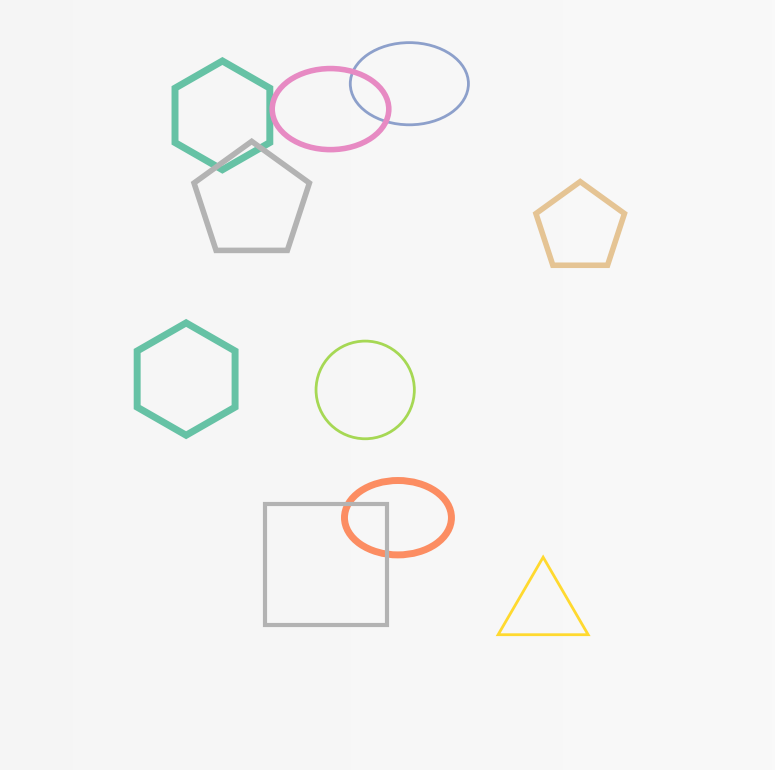[{"shape": "hexagon", "thickness": 2.5, "radius": 0.35, "center": [0.287, 0.85]}, {"shape": "hexagon", "thickness": 2.5, "radius": 0.36, "center": [0.24, 0.508]}, {"shape": "oval", "thickness": 2.5, "radius": 0.35, "center": [0.513, 0.328]}, {"shape": "oval", "thickness": 1, "radius": 0.38, "center": [0.528, 0.891]}, {"shape": "oval", "thickness": 2, "radius": 0.38, "center": [0.426, 0.858]}, {"shape": "circle", "thickness": 1, "radius": 0.32, "center": [0.471, 0.494]}, {"shape": "triangle", "thickness": 1, "radius": 0.34, "center": [0.701, 0.209]}, {"shape": "pentagon", "thickness": 2, "radius": 0.3, "center": [0.749, 0.704]}, {"shape": "square", "thickness": 1.5, "radius": 0.39, "center": [0.42, 0.267]}, {"shape": "pentagon", "thickness": 2, "radius": 0.39, "center": [0.325, 0.738]}]